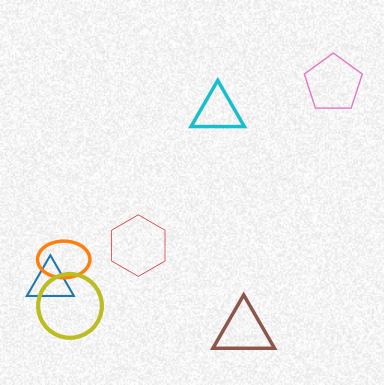[{"shape": "triangle", "thickness": 1.5, "radius": 0.35, "center": [0.131, 0.267]}, {"shape": "oval", "thickness": 2.5, "radius": 0.34, "center": [0.166, 0.326]}, {"shape": "hexagon", "thickness": 0.5, "radius": 0.4, "center": [0.359, 0.362]}, {"shape": "triangle", "thickness": 2.5, "radius": 0.46, "center": [0.633, 0.142]}, {"shape": "pentagon", "thickness": 1, "radius": 0.4, "center": [0.866, 0.783]}, {"shape": "circle", "thickness": 3, "radius": 0.41, "center": [0.182, 0.205]}, {"shape": "triangle", "thickness": 2.5, "radius": 0.4, "center": [0.566, 0.711]}]